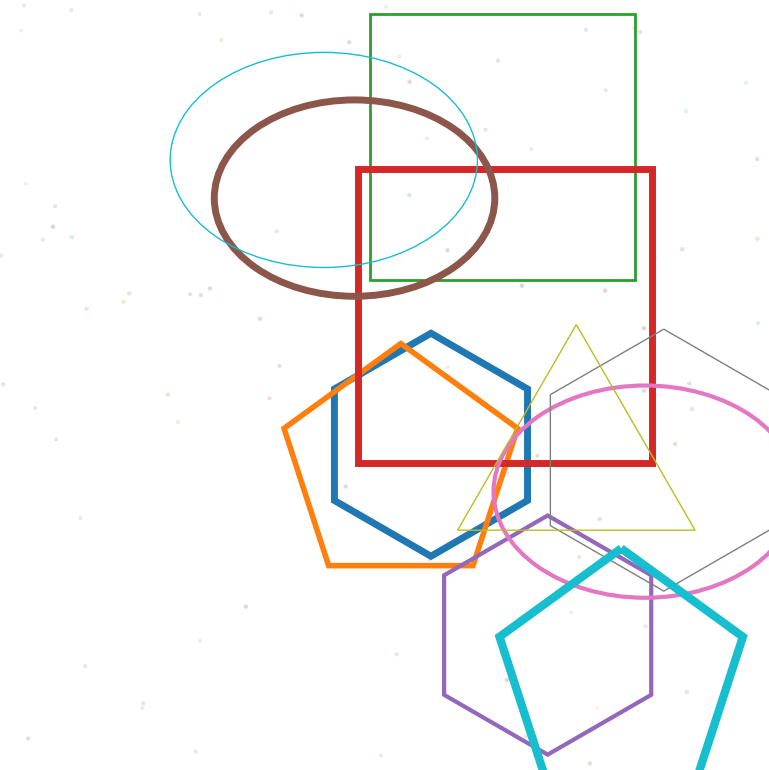[{"shape": "hexagon", "thickness": 2.5, "radius": 0.72, "center": [0.56, 0.422]}, {"shape": "pentagon", "thickness": 2, "radius": 0.8, "center": [0.521, 0.394]}, {"shape": "square", "thickness": 1, "radius": 0.86, "center": [0.653, 0.809]}, {"shape": "square", "thickness": 2.5, "radius": 0.95, "center": [0.656, 0.589]}, {"shape": "hexagon", "thickness": 1.5, "radius": 0.78, "center": [0.711, 0.175]}, {"shape": "oval", "thickness": 2.5, "radius": 0.91, "center": [0.46, 0.743]}, {"shape": "oval", "thickness": 1.5, "radius": 0.98, "center": [0.838, 0.361]}, {"shape": "hexagon", "thickness": 0.5, "radius": 0.85, "center": [0.862, 0.402]}, {"shape": "triangle", "thickness": 0.5, "radius": 0.89, "center": [0.748, 0.4]}, {"shape": "pentagon", "thickness": 3, "radius": 0.83, "center": [0.807, 0.122]}, {"shape": "oval", "thickness": 0.5, "radius": 1.0, "center": [0.421, 0.792]}]